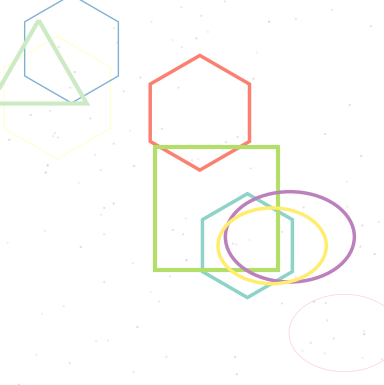[{"shape": "hexagon", "thickness": 2.5, "radius": 0.67, "center": [0.643, 0.362]}, {"shape": "hexagon", "thickness": 0.5, "radius": 0.8, "center": [0.149, 0.746]}, {"shape": "hexagon", "thickness": 2.5, "radius": 0.74, "center": [0.519, 0.707]}, {"shape": "hexagon", "thickness": 1, "radius": 0.7, "center": [0.186, 0.873]}, {"shape": "square", "thickness": 3, "radius": 0.8, "center": [0.563, 0.459]}, {"shape": "oval", "thickness": 0.5, "radius": 0.72, "center": [0.894, 0.135]}, {"shape": "oval", "thickness": 2.5, "radius": 0.84, "center": [0.753, 0.385]}, {"shape": "triangle", "thickness": 3, "radius": 0.72, "center": [0.1, 0.803]}, {"shape": "oval", "thickness": 2.5, "radius": 0.7, "center": [0.707, 0.362]}]